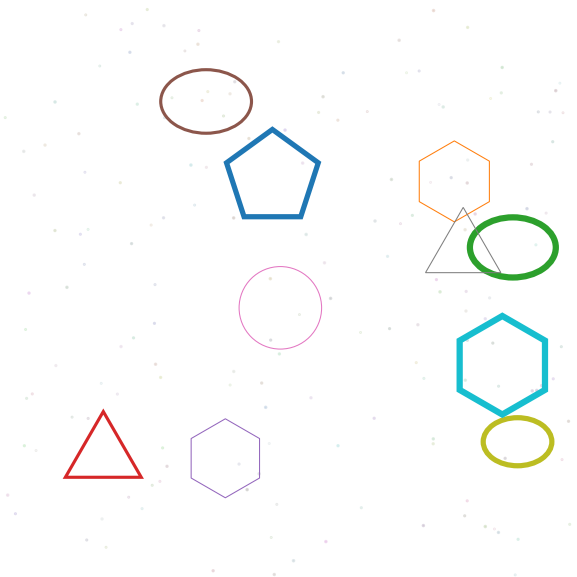[{"shape": "pentagon", "thickness": 2.5, "radius": 0.42, "center": [0.472, 0.691]}, {"shape": "hexagon", "thickness": 0.5, "radius": 0.35, "center": [0.787, 0.685]}, {"shape": "oval", "thickness": 3, "radius": 0.37, "center": [0.888, 0.571]}, {"shape": "triangle", "thickness": 1.5, "radius": 0.38, "center": [0.179, 0.211]}, {"shape": "hexagon", "thickness": 0.5, "radius": 0.34, "center": [0.39, 0.206]}, {"shape": "oval", "thickness": 1.5, "radius": 0.39, "center": [0.357, 0.823]}, {"shape": "circle", "thickness": 0.5, "radius": 0.36, "center": [0.485, 0.466]}, {"shape": "triangle", "thickness": 0.5, "radius": 0.38, "center": [0.802, 0.565]}, {"shape": "oval", "thickness": 2.5, "radius": 0.3, "center": [0.896, 0.234]}, {"shape": "hexagon", "thickness": 3, "radius": 0.43, "center": [0.87, 0.367]}]